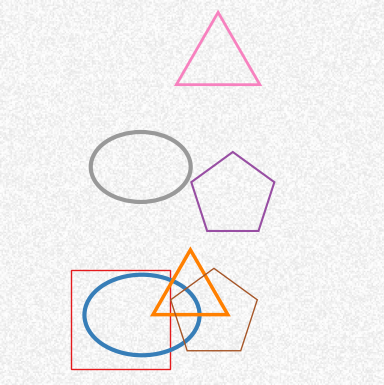[{"shape": "square", "thickness": 1, "radius": 0.64, "center": [0.313, 0.171]}, {"shape": "oval", "thickness": 3, "radius": 0.75, "center": [0.369, 0.182]}, {"shape": "pentagon", "thickness": 1.5, "radius": 0.57, "center": [0.605, 0.492]}, {"shape": "triangle", "thickness": 2.5, "radius": 0.56, "center": [0.495, 0.239]}, {"shape": "pentagon", "thickness": 1, "radius": 0.59, "center": [0.556, 0.185]}, {"shape": "triangle", "thickness": 2, "radius": 0.63, "center": [0.566, 0.843]}, {"shape": "oval", "thickness": 3, "radius": 0.65, "center": [0.366, 0.566]}]